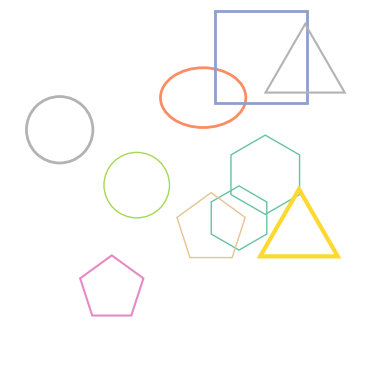[{"shape": "hexagon", "thickness": 1, "radius": 0.51, "center": [0.689, 0.546]}, {"shape": "hexagon", "thickness": 1, "radius": 0.42, "center": [0.621, 0.434]}, {"shape": "oval", "thickness": 2, "radius": 0.55, "center": [0.528, 0.746]}, {"shape": "square", "thickness": 2, "radius": 0.6, "center": [0.679, 0.851]}, {"shape": "pentagon", "thickness": 1.5, "radius": 0.43, "center": [0.29, 0.25]}, {"shape": "circle", "thickness": 1, "radius": 0.43, "center": [0.355, 0.519]}, {"shape": "triangle", "thickness": 3, "radius": 0.58, "center": [0.777, 0.392]}, {"shape": "pentagon", "thickness": 1, "radius": 0.47, "center": [0.548, 0.406]}, {"shape": "circle", "thickness": 2, "radius": 0.43, "center": [0.155, 0.663]}, {"shape": "triangle", "thickness": 1.5, "radius": 0.59, "center": [0.793, 0.819]}]